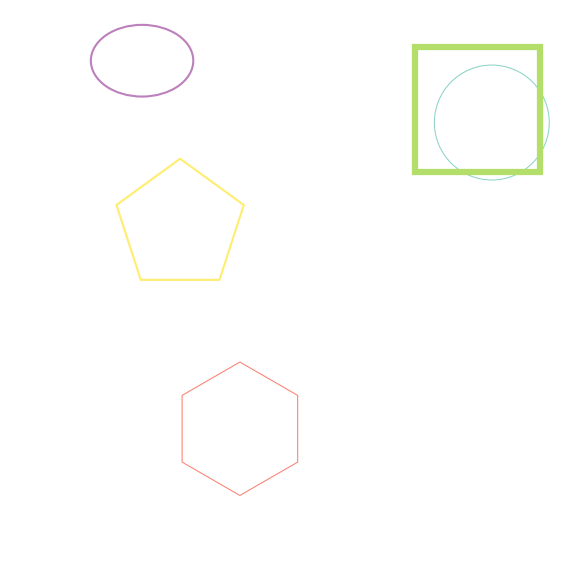[{"shape": "circle", "thickness": 0.5, "radius": 0.5, "center": [0.852, 0.787]}, {"shape": "hexagon", "thickness": 0.5, "radius": 0.58, "center": [0.415, 0.257]}, {"shape": "square", "thickness": 3, "radius": 0.54, "center": [0.826, 0.809]}, {"shape": "oval", "thickness": 1, "radius": 0.44, "center": [0.246, 0.894]}, {"shape": "pentagon", "thickness": 1, "radius": 0.58, "center": [0.312, 0.608]}]